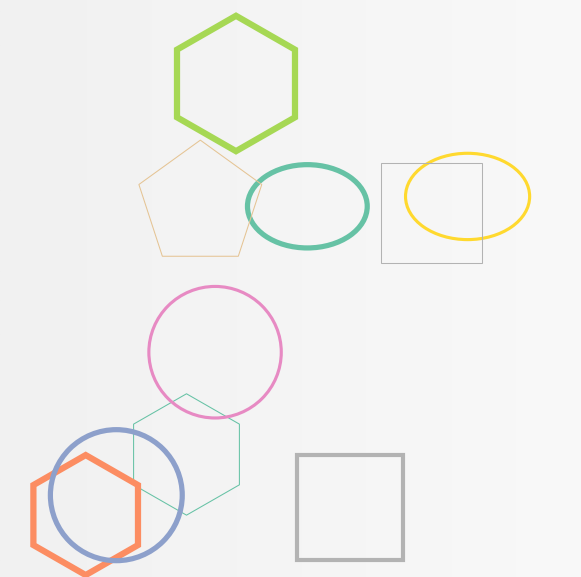[{"shape": "hexagon", "thickness": 0.5, "radius": 0.53, "center": [0.321, 0.212]}, {"shape": "oval", "thickness": 2.5, "radius": 0.52, "center": [0.529, 0.642]}, {"shape": "hexagon", "thickness": 3, "radius": 0.52, "center": [0.147, 0.107]}, {"shape": "circle", "thickness": 2.5, "radius": 0.57, "center": [0.2, 0.142]}, {"shape": "circle", "thickness": 1.5, "radius": 0.57, "center": [0.37, 0.389]}, {"shape": "hexagon", "thickness": 3, "radius": 0.59, "center": [0.406, 0.855]}, {"shape": "oval", "thickness": 1.5, "radius": 0.53, "center": [0.804, 0.659]}, {"shape": "pentagon", "thickness": 0.5, "radius": 0.56, "center": [0.345, 0.645]}, {"shape": "square", "thickness": 0.5, "radius": 0.44, "center": [0.742, 0.63]}, {"shape": "square", "thickness": 2, "radius": 0.46, "center": [0.603, 0.12]}]